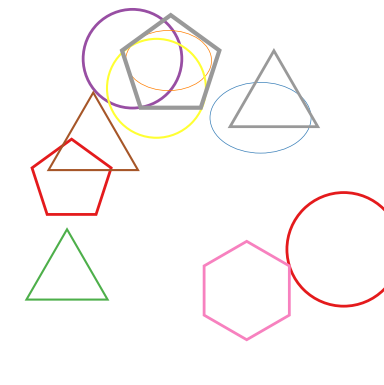[{"shape": "pentagon", "thickness": 2, "radius": 0.54, "center": [0.186, 0.53]}, {"shape": "circle", "thickness": 2, "radius": 0.74, "center": [0.893, 0.352]}, {"shape": "oval", "thickness": 0.5, "radius": 0.66, "center": [0.677, 0.694]}, {"shape": "triangle", "thickness": 1.5, "radius": 0.61, "center": [0.174, 0.283]}, {"shape": "circle", "thickness": 2, "radius": 0.64, "center": [0.344, 0.848]}, {"shape": "oval", "thickness": 0.5, "radius": 0.56, "center": [0.438, 0.843]}, {"shape": "circle", "thickness": 1.5, "radius": 0.64, "center": [0.406, 0.771]}, {"shape": "triangle", "thickness": 1.5, "radius": 0.67, "center": [0.242, 0.625]}, {"shape": "hexagon", "thickness": 2, "radius": 0.64, "center": [0.641, 0.245]}, {"shape": "pentagon", "thickness": 3, "radius": 0.66, "center": [0.443, 0.828]}, {"shape": "triangle", "thickness": 2, "radius": 0.66, "center": [0.711, 0.737]}]